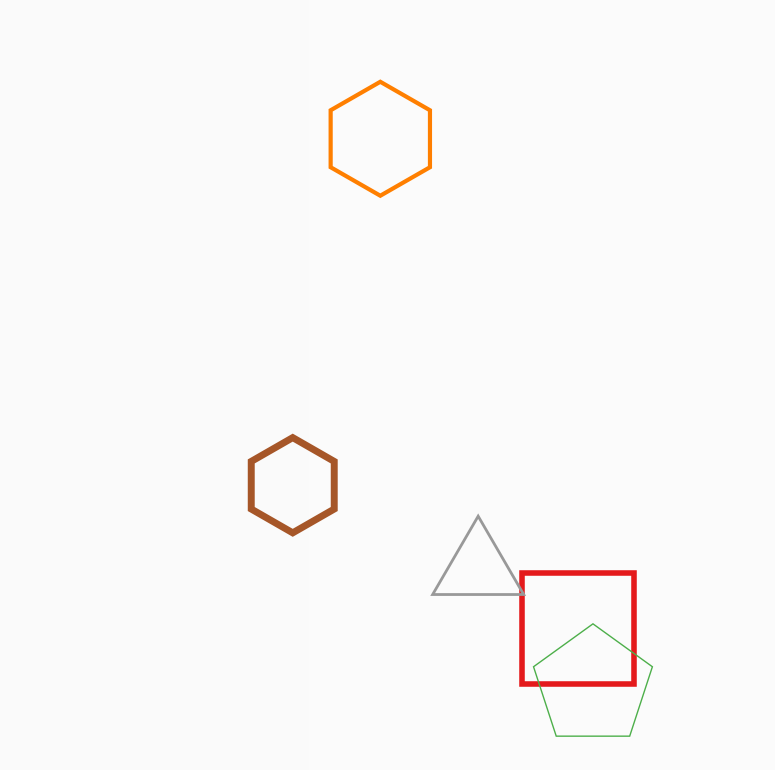[{"shape": "square", "thickness": 2, "radius": 0.36, "center": [0.746, 0.184]}, {"shape": "pentagon", "thickness": 0.5, "radius": 0.4, "center": [0.765, 0.109]}, {"shape": "hexagon", "thickness": 1.5, "radius": 0.37, "center": [0.491, 0.82]}, {"shape": "hexagon", "thickness": 2.5, "radius": 0.31, "center": [0.378, 0.37]}, {"shape": "triangle", "thickness": 1, "radius": 0.34, "center": [0.617, 0.262]}]